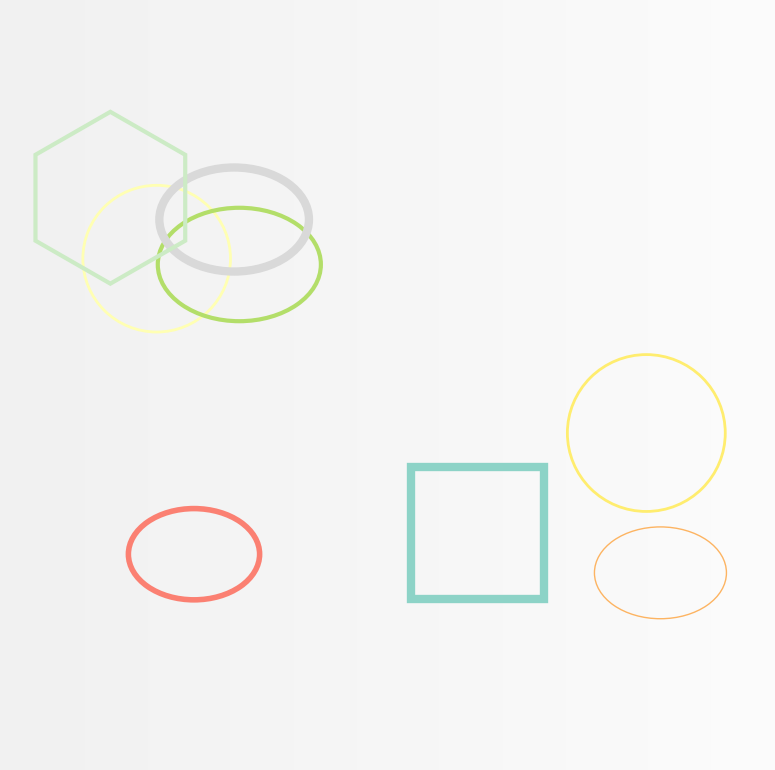[{"shape": "square", "thickness": 3, "radius": 0.43, "center": [0.616, 0.307]}, {"shape": "circle", "thickness": 1, "radius": 0.48, "center": [0.202, 0.664]}, {"shape": "oval", "thickness": 2, "radius": 0.42, "center": [0.25, 0.28]}, {"shape": "oval", "thickness": 0.5, "radius": 0.43, "center": [0.852, 0.256]}, {"shape": "oval", "thickness": 1.5, "radius": 0.53, "center": [0.309, 0.657]}, {"shape": "oval", "thickness": 3, "radius": 0.48, "center": [0.302, 0.715]}, {"shape": "hexagon", "thickness": 1.5, "radius": 0.56, "center": [0.142, 0.743]}, {"shape": "circle", "thickness": 1, "radius": 0.51, "center": [0.834, 0.438]}]